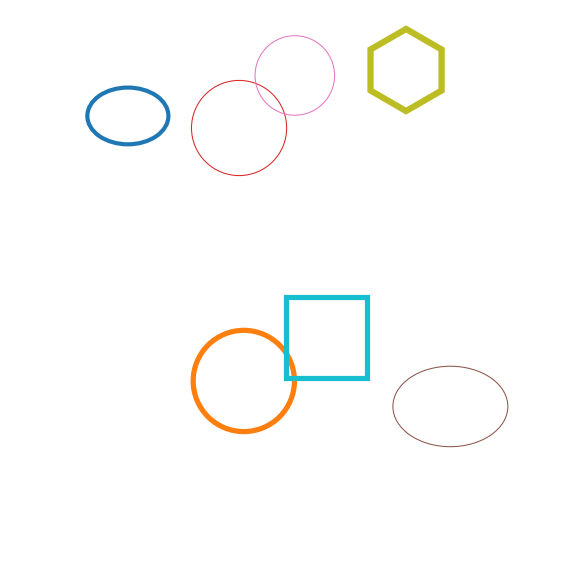[{"shape": "oval", "thickness": 2, "radius": 0.35, "center": [0.221, 0.798]}, {"shape": "circle", "thickness": 2.5, "radius": 0.44, "center": [0.422, 0.339]}, {"shape": "circle", "thickness": 0.5, "radius": 0.41, "center": [0.414, 0.777]}, {"shape": "oval", "thickness": 0.5, "radius": 0.5, "center": [0.78, 0.295]}, {"shape": "circle", "thickness": 0.5, "radius": 0.34, "center": [0.511, 0.868]}, {"shape": "hexagon", "thickness": 3, "radius": 0.36, "center": [0.703, 0.878]}, {"shape": "square", "thickness": 2.5, "radius": 0.35, "center": [0.566, 0.415]}]